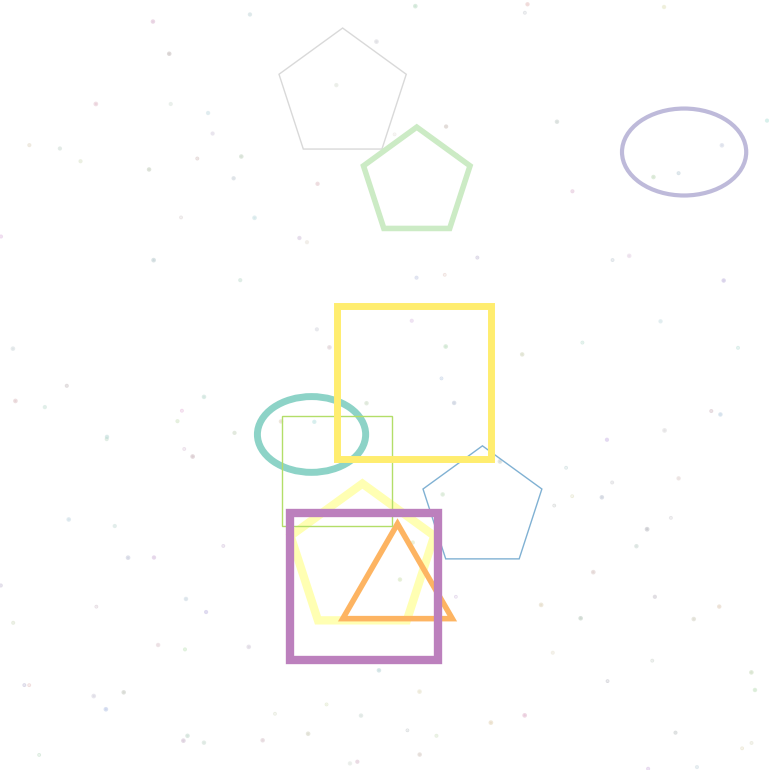[{"shape": "oval", "thickness": 2.5, "radius": 0.35, "center": [0.405, 0.436]}, {"shape": "pentagon", "thickness": 3, "radius": 0.49, "center": [0.471, 0.274]}, {"shape": "oval", "thickness": 1.5, "radius": 0.4, "center": [0.888, 0.803]}, {"shape": "pentagon", "thickness": 0.5, "radius": 0.41, "center": [0.627, 0.34]}, {"shape": "triangle", "thickness": 2, "radius": 0.41, "center": [0.516, 0.238]}, {"shape": "square", "thickness": 0.5, "radius": 0.36, "center": [0.437, 0.388]}, {"shape": "pentagon", "thickness": 0.5, "radius": 0.43, "center": [0.445, 0.877]}, {"shape": "square", "thickness": 3, "radius": 0.48, "center": [0.473, 0.238]}, {"shape": "pentagon", "thickness": 2, "radius": 0.36, "center": [0.541, 0.762]}, {"shape": "square", "thickness": 2.5, "radius": 0.5, "center": [0.538, 0.503]}]